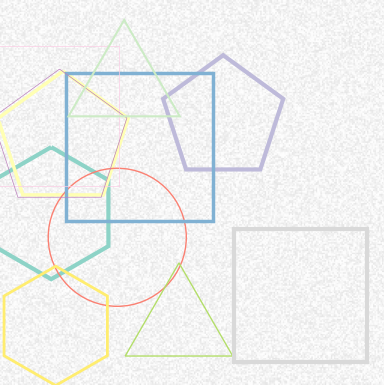[{"shape": "hexagon", "thickness": 3, "radius": 0.86, "center": [0.133, 0.446]}, {"shape": "pentagon", "thickness": 2.5, "radius": 0.89, "center": [0.164, 0.638]}, {"shape": "pentagon", "thickness": 3, "radius": 0.82, "center": [0.58, 0.693]}, {"shape": "circle", "thickness": 1, "radius": 0.9, "center": [0.305, 0.384]}, {"shape": "square", "thickness": 2.5, "radius": 0.96, "center": [0.362, 0.618]}, {"shape": "triangle", "thickness": 1, "radius": 0.81, "center": [0.465, 0.156]}, {"shape": "square", "thickness": 0.5, "radius": 0.91, "center": [0.127, 0.698]}, {"shape": "square", "thickness": 3, "radius": 0.86, "center": [0.78, 0.233]}, {"shape": "pentagon", "thickness": 0.5, "radius": 0.92, "center": [0.155, 0.637]}, {"shape": "triangle", "thickness": 1.5, "radius": 0.83, "center": [0.322, 0.781]}, {"shape": "hexagon", "thickness": 2, "radius": 0.77, "center": [0.145, 0.154]}]